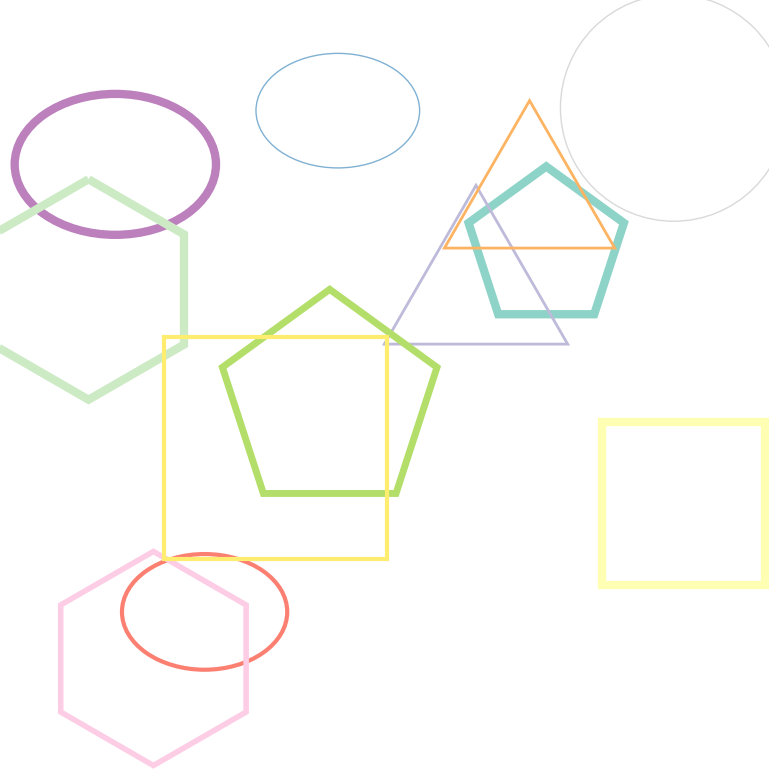[{"shape": "pentagon", "thickness": 3, "radius": 0.53, "center": [0.709, 0.678]}, {"shape": "square", "thickness": 3, "radius": 0.53, "center": [0.888, 0.346]}, {"shape": "triangle", "thickness": 1, "radius": 0.69, "center": [0.618, 0.622]}, {"shape": "oval", "thickness": 1.5, "radius": 0.54, "center": [0.266, 0.205]}, {"shape": "oval", "thickness": 0.5, "radius": 0.53, "center": [0.439, 0.856]}, {"shape": "triangle", "thickness": 1, "radius": 0.64, "center": [0.688, 0.742]}, {"shape": "pentagon", "thickness": 2.5, "radius": 0.73, "center": [0.428, 0.478]}, {"shape": "hexagon", "thickness": 2, "radius": 0.7, "center": [0.199, 0.145]}, {"shape": "circle", "thickness": 0.5, "radius": 0.74, "center": [0.875, 0.86]}, {"shape": "oval", "thickness": 3, "radius": 0.65, "center": [0.15, 0.787]}, {"shape": "hexagon", "thickness": 3, "radius": 0.72, "center": [0.115, 0.624]}, {"shape": "square", "thickness": 1.5, "radius": 0.72, "center": [0.358, 0.418]}]